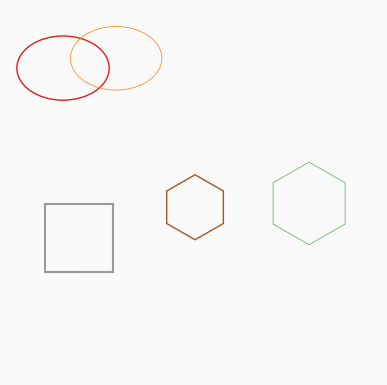[{"shape": "oval", "thickness": 1, "radius": 0.6, "center": [0.163, 0.823]}, {"shape": "hexagon", "thickness": 0.5, "radius": 0.54, "center": [0.798, 0.472]}, {"shape": "oval", "thickness": 0.5, "radius": 0.59, "center": [0.3, 0.849]}, {"shape": "hexagon", "thickness": 1, "radius": 0.42, "center": [0.503, 0.462]}, {"shape": "square", "thickness": 1.5, "radius": 0.44, "center": [0.204, 0.382]}]